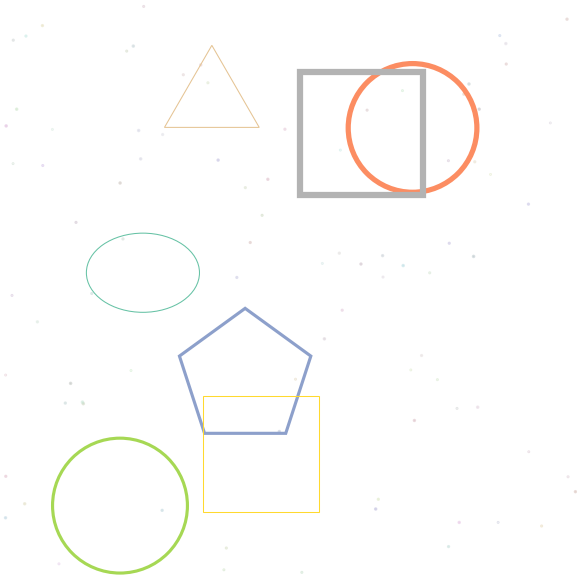[{"shape": "oval", "thickness": 0.5, "radius": 0.49, "center": [0.247, 0.527]}, {"shape": "circle", "thickness": 2.5, "radius": 0.56, "center": [0.714, 0.778]}, {"shape": "pentagon", "thickness": 1.5, "radius": 0.6, "center": [0.424, 0.346]}, {"shape": "circle", "thickness": 1.5, "radius": 0.58, "center": [0.208, 0.124]}, {"shape": "square", "thickness": 0.5, "radius": 0.5, "center": [0.452, 0.213]}, {"shape": "triangle", "thickness": 0.5, "radius": 0.47, "center": [0.367, 0.826]}, {"shape": "square", "thickness": 3, "radius": 0.53, "center": [0.626, 0.768]}]